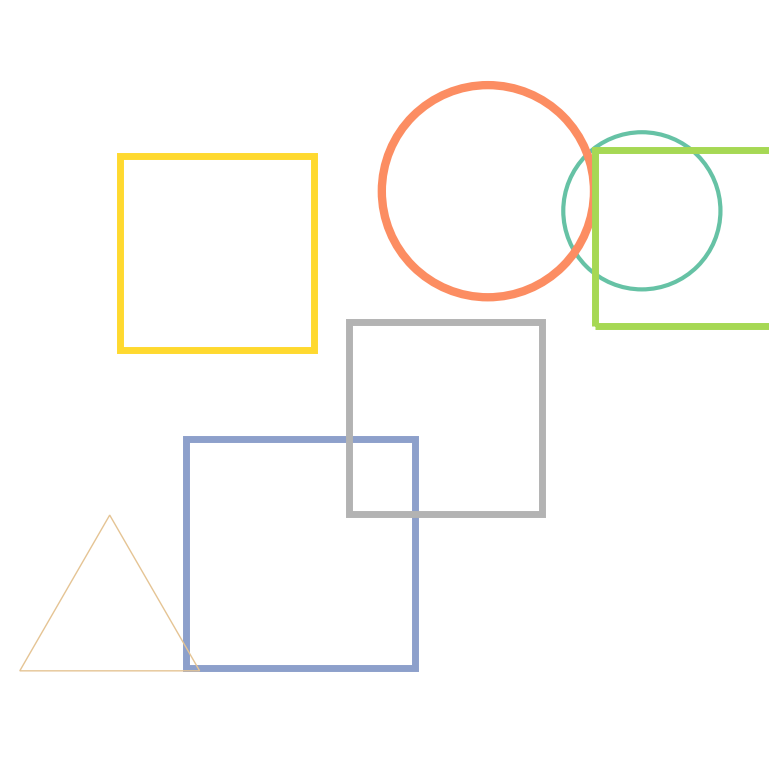[{"shape": "circle", "thickness": 1.5, "radius": 0.51, "center": [0.834, 0.726]}, {"shape": "circle", "thickness": 3, "radius": 0.69, "center": [0.634, 0.752]}, {"shape": "square", "thickness": 2.5, "radius": 0.74, "center": [0.391, 0.282]}, {"shape": "square", "thickness": 2.5, "radius": 0.57, "center": [0.887, 0.691]}, {"shape": "square", "thickness": 2.5, "radius": 0.63, "center": [0.282, 0.671]}, {"shape": "triangle", "thickness": 0.5, "radius": 0.67, "center": [0.142, 0.196]}, {"shape": "square", "thickness": 2.5, "radius": 0.63, "center": [0.578, 0.457]}]